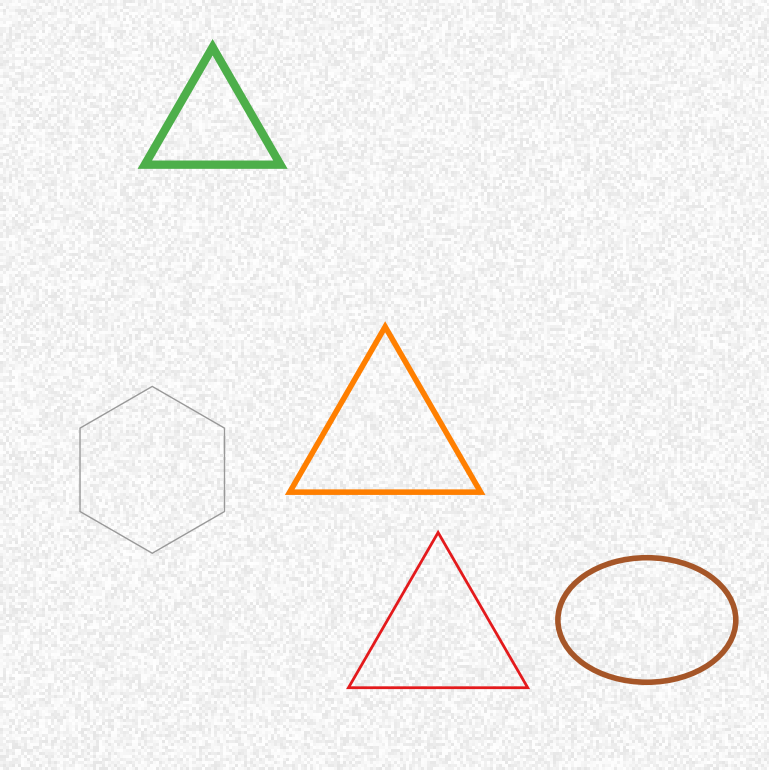[{"shape": "triangle", "thickness": 1, "radius": 0.67, "center": [0.569, 0.174]}, {"shape": "triangle", "thickness": 3, "radius": 0.51, "center": [0.276, 0.837]}, {"shape": "triangle", "thickness": 2, "radius": 0.72, "center": [0.5, 0.432]}, {"shape": "oval", "thickness": 2, "radius": 0.58, "center": [0.84, 0.195]}, {"shape": "hexagon", "thickness": 0.5, "radius": 0.54, "center": [0.198, 0.39]}]